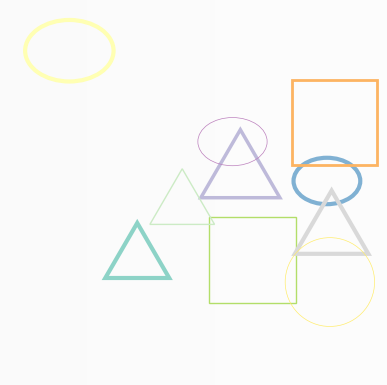[{"shape": "triangle", "thickness": 3, "radius": 0.48, "center": [0.354, 0.326]}, {"shape": "oval", "thickness": 3, "radius": 0.57, "center": [0.179, 0.868]}, {"shape": "triangle", "thickness": 2.5, "radius": 0.59, "center": [0.62, 0.545]}, {"shape": "oval", "thickness": 3, "radius": 0.43, "center": [0.844, 0.53]}, {"shape": "square", "thickness": 2, "radius": 0.55, "center": [0.863, 0.682]}, {"shape": "square", "thickness": 1, "radius": 0.56, "center": [0.651, 0.324]}, {"shape": "triangle", "thickness": 3, "radius": 0.55, "center": [0.856, 0.395]}, {"shape": "oval", "thickness": 0.5, "radius": 0.45, "center": [0.6, 0.632]}, {"shape": "triangle", "thickness": 1, "radius": 0.48, "center": [0.47, 0.465]}, {"shape": "circle", "thickness": 0.5, "radius": 0.58, "center": [0.851, 0.267]}]